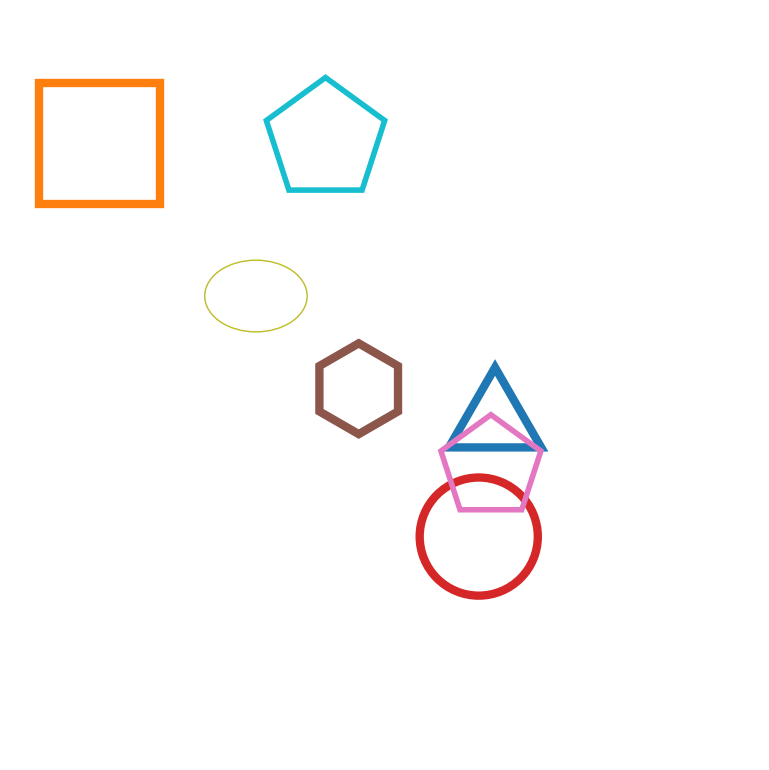[{"shape": "triangle", "thickness": 3, "radius": 0.35, "center": [0.643, 0.454]}, {"shape": "square", "thickness": 3, "radius": 0.39, "center": [0.13, 0.814]}, {"shape": "circle", "thickness": 3, "radius": 0.38, "center": [0.622, 0.303]}, {"shape": "hexagon", "thickness": 3, "radius": 0.29, "center": [0.466, 0.495]}, {"shape": "pentagon", "thickness": 2, "radius": 0.34, "center": [0.638, 0.393]}, {"shape": "oval", "thickness": 0.5, "radius": 0.33, "center": [0.332, 0.616]}, {"shape": "pentagon", "thickness": 2, "radius": 0.4, "center": [0.423, 0.819]}]